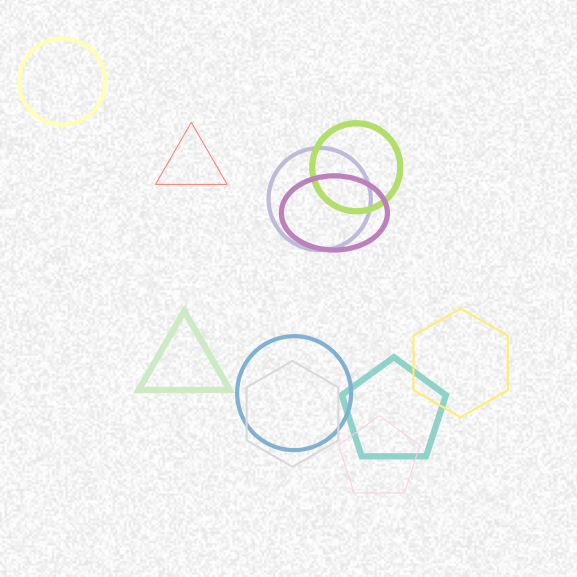[{"shape": "pentagon", "thickness": 3, "radius": 0.47, "center": [0.682, 0.286]}, {"shape": "circle", "thickness": 2, "radius": 0.37, "center": [0.108, 0.858]}, {"shape": "circle", "thickness": 2, "radius": 0.44, "center": [0.554, 0.654]}, {"shape": "triangle", "thickness": 0.5, "radius": 0.36, "center": [0.331, 0.716]}, {"shape": "circle", "thickness": 2, "radius": 0.49, "center": [0.509, 0.318]}, {"shape": "circle", "thickness": 3, "radius": 0.38, "center": [0.617, 0.71]}, {"shape": "pentagon", "thickness": 0.5, "radius": 0.37, "center": [0.657, 0.205]}, {"shape": "hexagon", "thickness": 1, "radius": 0.46, "center": [0.506, 0.282]}, {"shape": "oval", "thickness": 2.5, "radius": 0.46, "center": [0.579, 0.63]}, {"shape": "triangle", "thickness": 3, "radius": 0.46, "center": [0.319, 0.369]}, {"shape": "hexagon", "thickness": 1, "radius": 0.47, "center": [0.798, 0.371]}]